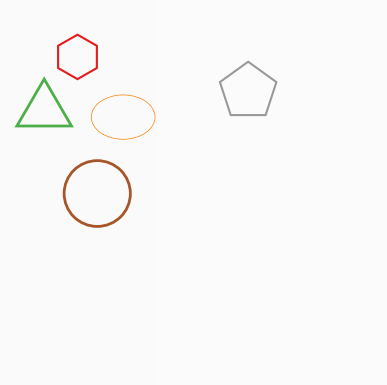[{"shape": "hexagon", "thickness": 1.5, "radius": 0.29, "center": [0.2, 0.852]}, {"shape": "triangle", "thickness": 2, "radius": 0.41, "center": [0.114, 0.713]}, {"shape": "oval", "thickness": 0.5, "radius": 0.41, "center": [0.318, 0.696]}, {"shape": "circle", "thickness": 2, "radius": 0.43, "center": [0.251, 0.497]}, {"shape": "pentagon", "thickness": 1.5, "radius": 0.38, "center": [0.64, 0.763]}]